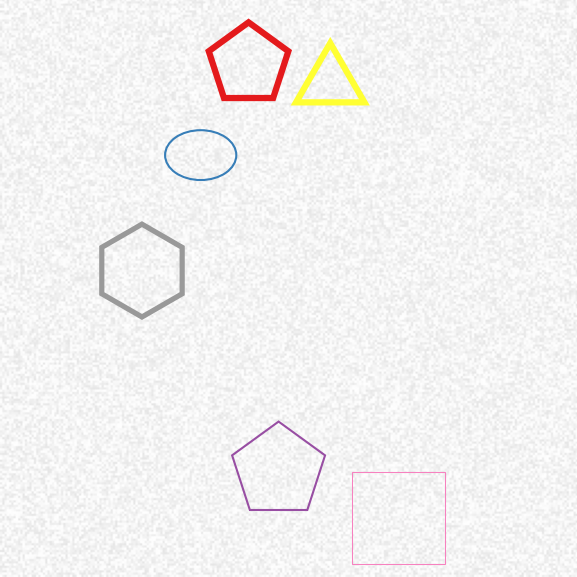[{"shape": "pentagon", "thickness": 3, "radius": 0.36, "center": [0.43, 0.888]}, {"shape": "oval", "thickness": 1, "radius": 0.31, "center": [0.348, 0.731]}, {"shape": "pentagon", "thickness": 1, "radius": 0.42, "center": [0.482, 0.184]}, {"shape": "triangle", "thickness": 3, "radius": 0.34, "center": [0.572, 0.856]}, {"shape": "square", "thickness": 0.5, "radius": 0.4, "center": [0.69, 0.102]}, {"shape": "hexagon", "thickness": 2.5, "radius": 0.4, "center": [0.246, 0.531]}]